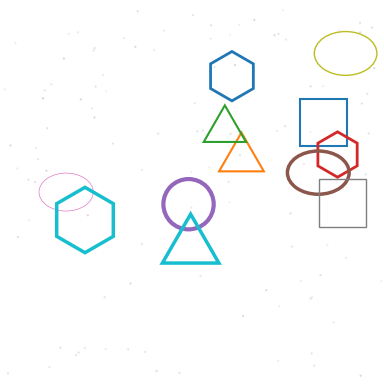[{"shape": "hexagon", "thickness": 2, "radius": 0.32, "center": [0.602, 0.802]}, {"shape": "square", "thickness": 1.5, "radius": 0.31, "center": [0.841, 0.682]}, {"shape": "triangle", "thickness": 1.5, "radius": 0.34, "center": [0.627, 0.589]}, {"shape": "triangle", "thickness": 1.5, "radius": 0.32, "center": [0.584, 0.663]}, {"shape": "hexagon", "thickness": 2, "radius": 0.29, "center": [0.877, 0.599]}, {"shape": "circle", "thickness": 3, "radius": 0.33, "center": [0.49, 0.47]}, {"shape": "oval", "thickness": 2.5, "radius": 0.4, "center": [0.827, 0.552]}, {"shape": "oval", "thickness": 0.5, "radius": 0.35, "center": [0.172, 0.501]}, {"shape": "square", "thickness": 1, "radius": 0.31, "center": [0.889, 0.473]}, {"shape": "oval", "thickness": 1, "radius": 0.41, "center": [0.898, 0.861]}, {"shape": "hexagon", "thickness": 2.5, "radius": 0.42, "center": [0.221, 0.429]}, {"shape": "triangle", "thickness": 2.5, "radius": 0.42, "center": [0.495, 0.359]}]